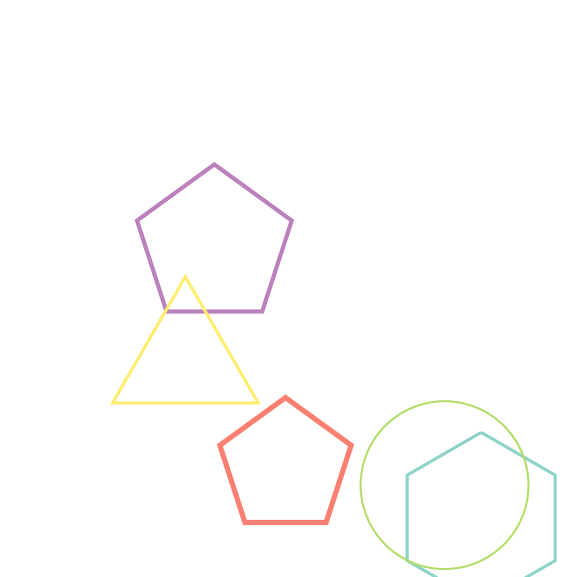[{"shape": "hexagon", "thickness": 1.5, "radius": 0.74, "center": [0.833, 0.102]}, {"shape": "pentagon", "thickness": 2.5, "radius": 0.6, "center": [0.494, 0.191]}, {"shape": "circle", "thickness": 1, "radius": 0.73, "center": [0.77, 0.159]}, {"shape": "pentagon", "thickness": 2, "radius": 0.7, "center": [0.371, 0.574]}, {"shape": "triangle", "thickness": 1.5, "radius": 0.73, "center": [0.321, 0.374]}]